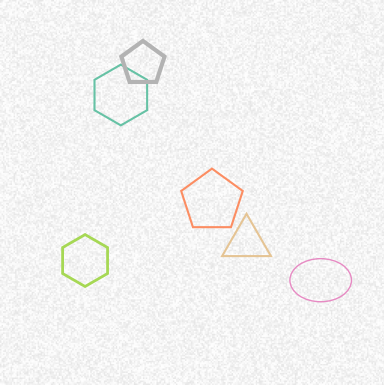[{"shape": "hexagon", "thickness": 1.5, "radius": 0.39, "center": [0.314, 0.753]}, {"shape": "pentagon", "thickness": 1.5, "radius": 0.42, "center": [0.551, 0.478]}, {"shape": "oval", "thickness": 1, "radius": 0.4, "center": [0.833, 0.272]}, {"shape": "hexagon", "thickness": 2, "radius": 0.34, "center": [0.221, 0.323]}, {"shape": "triangle", "thickness": 1.5, "radius": 0.37, "center": [0.64, 0.371]}, {"shape": "pentagon", "thickness": 3, "radius": 0.29, "center": [0.371, 0.835]}]